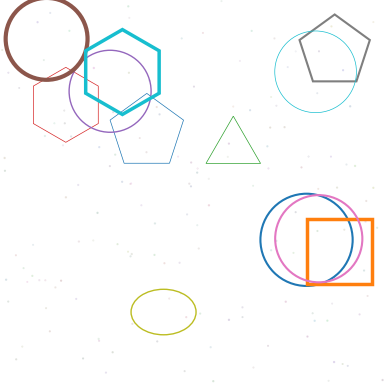[{"shape": "circle", "thickness": 1.5, "radius": 0.6, "center": [0.796, 0.377]}, {"shape": "pentagon", "thickness": 0.5, "radius": 0.5, "center": [0.381, 0.657]}, {"shape": "square", "thickness": 2.5, "radius": 0.42, "center": [0.882, 0.347]}, {"shape": "triangle", "thickness": 0.5, "radius": 0.41, "center": [0.606, 0.616]}, {"shape": "hexagon", "thickness": 0.5, "radius": 0.49, "center": [0.171, 0.728]}, {"shape": "circle", "thickness": 1, "radius": 0.53, "center": [0.286, 0.763]}, {"shape": "circle", "thickness": 3, "radius": 0.53, "center": [0.121, 0.899]}, {"shape": "circle", "thickness": 1.5, "radius": 0.57, "center": [0.828, 0.38]}, {"shape": "pentagon", "thickness": 1.5, "radius": 0.48, "center": [0.869, 0.866]}, {"shape": "oval", "thickness": 1, "radius": 0.42, "center": [0.425, 0.19]}, {"shape": "hexagon", "thickness": 2.5, "radius": 0.55, "center": [0.318, 0.813]}, {"shape": "circle", "thickness": 0.5, "radius": 0.53, "center": [0.82, 0.813]}]